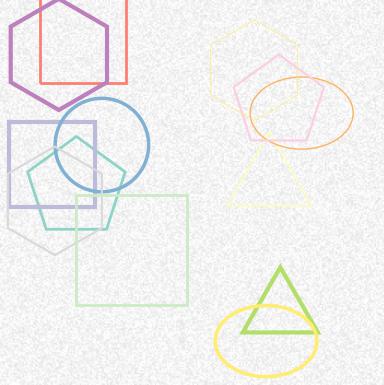[{"shape": "pentagon", "thickness": 2, "radius": 0.67, "center": [0.198, 0.512]}, {"shape": "triangle", "thickness": 1, "radius": 0.64, "center": [0.699, 0.529]}, {"shape": "square", "thickness": 3, "radius": 0.55, "center": [0.135, 0.572]}, {"shape": "square", "thickness": 2, "radius": 0.56, "center": [0.215, 0.898]}, {"shape": "circle", "thickness": 2.5, "radius": 0.61, "center": [0.265, 0.623]}, {"shape": "oval", "thickness": 1, "radius": 0.67, "center": [0.783, 0.706]}, {"shape": "triangle", "thickness": 3, "radius": 0.56, "center": [0.728, 0.193]}, {"shape": "pentagon", "thickness": 1.5, "radius": 0.62, "center": [0.724, 0.735]}, {"shape": "hexagon", "thickness": 1.5, "radius": 0.7, "center": [0.143, 0.478]}, {"shape": "hexagon", "thickness": 3, "radius": 0.72, "center": [0.153, 0.859]}, {"shape": "square", "thickness": 2, "radius": 0.72, "center": [0.341, 0.351]}, {"shape": "oval", "thickness": 2.5, "radius": 0.66, "center": [0.691, 0.114]}, {"shape": "hexagon", "thickness": 0.5, "radius": 0.65, "center": [0.66, 0.818]}]